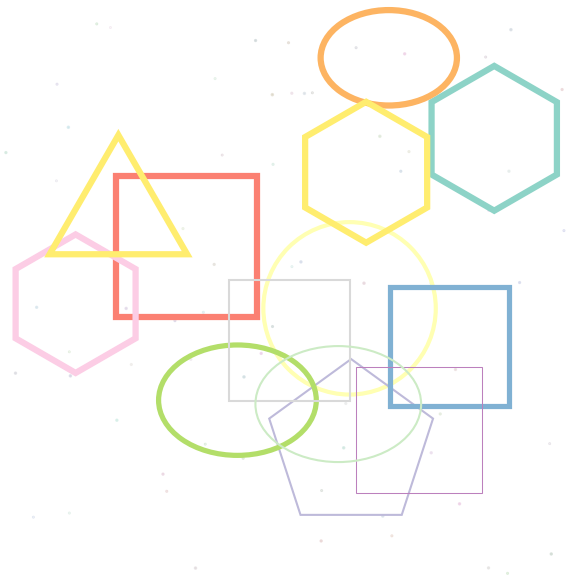[{"shape": "hexagon", "thickness": 3, "radius": 0.63, "center": [0.856, 0.76]}, {"shape": "circle", "thickness": 2, "radius": 0.75, "center": [0.605, 0.465]}, {"shape": "pentagon", "thickness": 1, "radius": 0.75, "center": [0.608, 0.228]}, {"shape": "square", "thickness": 3, "radius": 0.61, "center": [0.323, 0.573]}, {"shape": "square", "thickness": 2.5, "radius": 0.51, "center": [0.779, 0.399]}, {"shape": "oval", "thickness": 3, "radius": 0.59, "center": [0.673, 0.899]}, {"shape": "oval", "thickness": 2.5, "radius": 0.68, "center": [0.411, 0.306]}, {"shape": "hexagon", "thickness": 3, "radius": 0.6, "center": [0.131, 0.473]}, {"shape": "square", "thickness": 1, "radius": 0.53, "center": [0.502, 0.41]}, {"shape": "square", "thickness": 0.5, "radius": 0.54, "center": [0.726, 0.254]}, {"shape": "oval", "thickness": 1, "radius": 0.72, "center": [0.586, 0.299]}, {"shape": "triangle", "thickness": 3, "radius": 0.69, "center": [0.205, 0.628]}, {"shape": "hexagon", "thickness": 3, "radius": 0.61, "center": [0.634, 0.701]}]